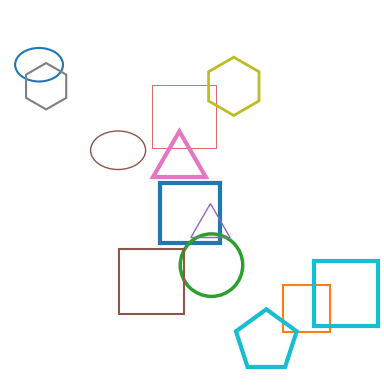[{"shape": "square", "thickness": 3, "radius": 0.39, "center": [0.494, 0.447]}, {"shape": "oval", "thickness": 1.5, "radius": 0.31, "center": [0.101, 0.832]}, {"shape": "square", "thickness": 1.5, "radius": 0.3, "center": [0.796, 0.198]}, {"shape": "circle", "thickness": 2.5, "radius": 0.41, "center": [0.549, 0.311]}, {"shape": "square", "thickness": 0.5, "radius": 0.41, "center": [0.478, 0.698]}, {"shape": "triangle", "thickness": 1, "radius": 0.29, "center": [0.547, 0.412]}, {"shape": "oval", "thickness": 1, "radius": 0.36, "center": [0.307, 0.61]}, {"shape": "square", "thickness": 1.5, "radius": 0.42, "center": [0.394, 0.268]}, {"shape": "triangle", "thickness": 3, "radius": 0.4, "center": [0.466, 0.58]}, {"shape": "hexagon", "thickness": 1.5, "radius": 0.3, "center": [0.12, 0.776]}, {"shape": "hexagon", "thickness": 2, "radius": 0.38, "center": [0.607, 0.776]}, {"shape": "pentagon", "thickness": 3, "radius": 0.41, "center": [0.692, 0.114]}, {"shape": "square", "thickness": 3, "radius": 0.42, "center": [0.899, 0.238]}]